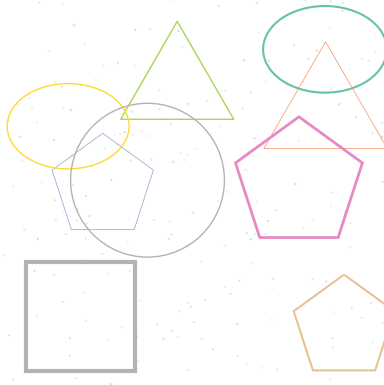[{"shape": "oval", "thickness": 1.5, "radius": 0.8, "center": [0.844, 0.872]}, {"shape": "triangle", "thickness": 0.5, "radius": 0.93, "center": [0.846, 0.706]}, {"shape": "pentagon", "thickness": 0.5, "radius": 0.69, "center": [0.267, 0.515]}, {"shape": "pentagon", "thickness": 2, "radius": 0.87, "center": [0.776, 0.523]}, {"shape": "triangle", "thickness": 1, "radius": 0.85, "center": [0.46, 0.775]}, {"shape": "oval", "thickness": 1, "radius": 0.79, "center": [0.177, 0.672]}, {"shape": "pentagon", "thickness": 1.5, "radius": 0.69, "center": [0.894, 0.149]}, {"shape": "square", "thickness": 3, "radius": 0.71, "center": [0.209, 0.177]}, {"shape": "circle", "thickness": 1, "radius": 1.0, "center": [0.383, 0.532]}]